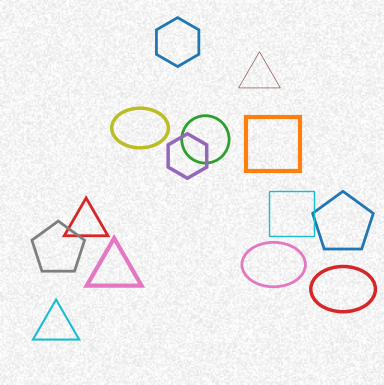[{"shape": "pentagon", "thickness": 2, "radius": 0.41, "center": [0.891, 0.42]}, {"shape": "hexagon", "thickness": 2, "radius": 0.32, "center": [0.461, 0.891]}, {"shape": "square", "thickness": 3, "radius": 0.35, "center": [0.709, 0.626]}, {"shape": "circle", "thickness": 2, "radius": 0.31, "center": [0.534, 0.638]}, {"shape": "oval", "thickness": 2.5, "radius": 0.42, "center": [0.891, 0.249]}, {"shape": "triangle", "thickness": 2, "radius": 0.33, "center": [0.224, 0.42]}, {"shape": "hexagon", "thickness": 2.5, "radius": 0.29, "center": [0.487, 0.595]}, {"shape": "triangle", "thickness": 0.5, "radius": 0.31, "center": [0.674, 0.803]}, {"shape": "oval", "thickness": 2, "radius": 0.41, "center": [0.711, 0.313]}, {"shape": "triangle", "thickness": 3, "radius": 0.41, "center": [0.296, 0.299]}, {"shape": "pentagon", "thickness": 2, "radius": 0.36, "center": [0.151, 0.354]}, {"shape": "oval", "thickness": 2.5, "radius": 0.37, "center": [0.364, 0.668]}, {"shape": "square", "thickness": 1, "radius": 0.29, "center": [0.757, 0.446]}, {"shape": "triangle", "thickness": 1.5, "radius": 0.35, "center": [0.146, 0.153]}]